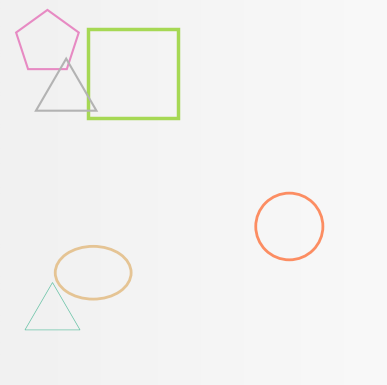[{"shape": "triangle", "thickness": 0.5, "radius": 0.41, "center": [0.135, 0.184]}, {"shape": "circle", "thickness": 2, "radius": 0.43, "center": [0.747, 0.412]}, {"shape": "pentagon", "thickness": 1.5, "radius": 0.43, "center": [0.122, 0.889]}, {"shape": "square", "thickness": 2.5, "radius": 0.58, "center": [0.343, 0.809]}, {"shape": "oval", "thickness": 2, "radius": 0.49, "center": [0.24, 0.292]}, {"shape": "triangle", "thickness": 1.5, "radius": 0.45, "center": [0.171, 0.758]}]